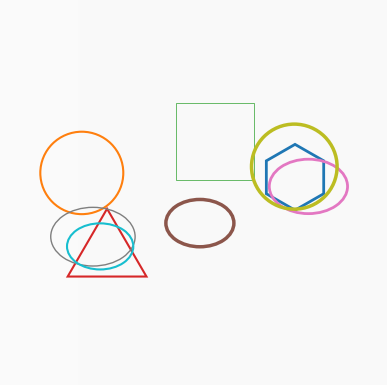[{"shape": "hexagon", "thickness": 2, "radius": 0.43, "center": [0.761, 0.54]}, {"shape": "circle", "thickness": 1.5, "radius": 0.54, "center": [0.211, 0.551]}, {"shape": "square", "thickness": 0.5, "radius": 0.5, "center": [0.554, 0.633]}, {"shape": "triangle", "thickness": 1.5, "radius": 0.59, "center": [0.276, 0.34]}, {"shape": "oval", "thickness": 2.5, "radius": 0.44, "center": [0.516, 0.42]}, {"shape": "oval", "thickness": 2, "radius": 0.5, "center": [0.796, 0.516]}, {"shape": "oval", "thickness": 1, "radius": 0.54, "center": [0.24, 0.385]}, {"shape": "circle", "thickness": 2.5, "radius": 0.55, "center": [0.759, 0.567]}, {"shape": "oval", "thickness": 1.5, "radius": 0.43, "center": [0.258, 0.36]}]